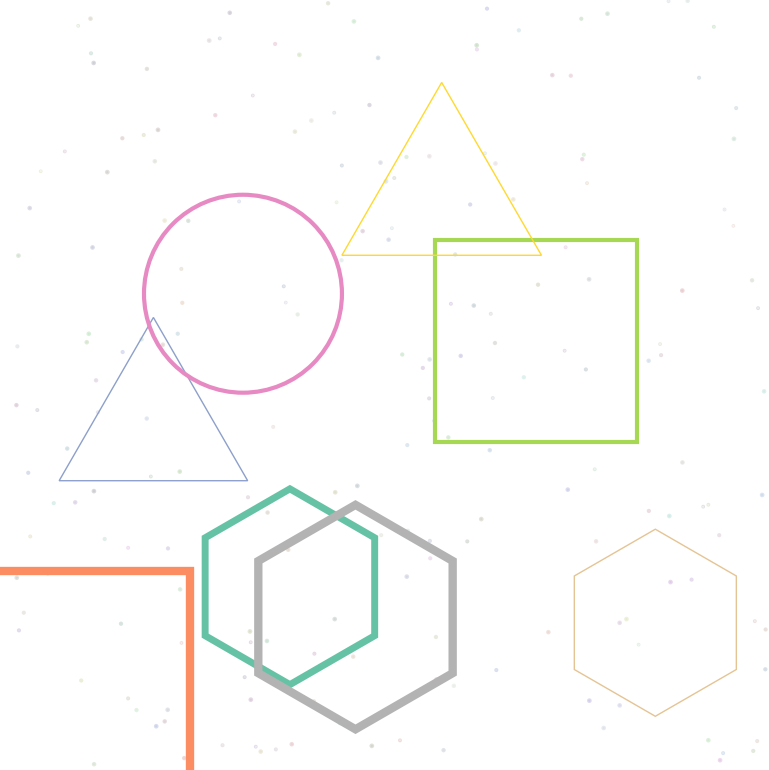[{"shape": "hexagon", "thickness": 2.5, "radius": 0.64, "center": [0.377, 0.238]}, {"shape": "square", "thickness": 3, "radius": 0.65, "center": [0.116, 0.128]}, {"shape": "triangle", "thickness": 0.5, "radius": 0.71, "center": [0.199, 0.446]}, {"shape": "circle", "thickness": 1.5, "radius": 0.64, "center": [0.316, 0.619]}, {"shape": "square", "thickness": 1.5, "radius": 0.66, "center": [0.696, 0.557]}, {"shape": "triangle", "thickness": 0.5, "radius": 0.75, "center": [0.574, 0.743]}, {"shape": "hexagon", "thickness": 0.5, "radius": 0.61, "center": [0.851, 0.191]}, {"shape": "hexagon", "thickness": 3, "radius": 0.73, "center": [0.462, 0.199]}]